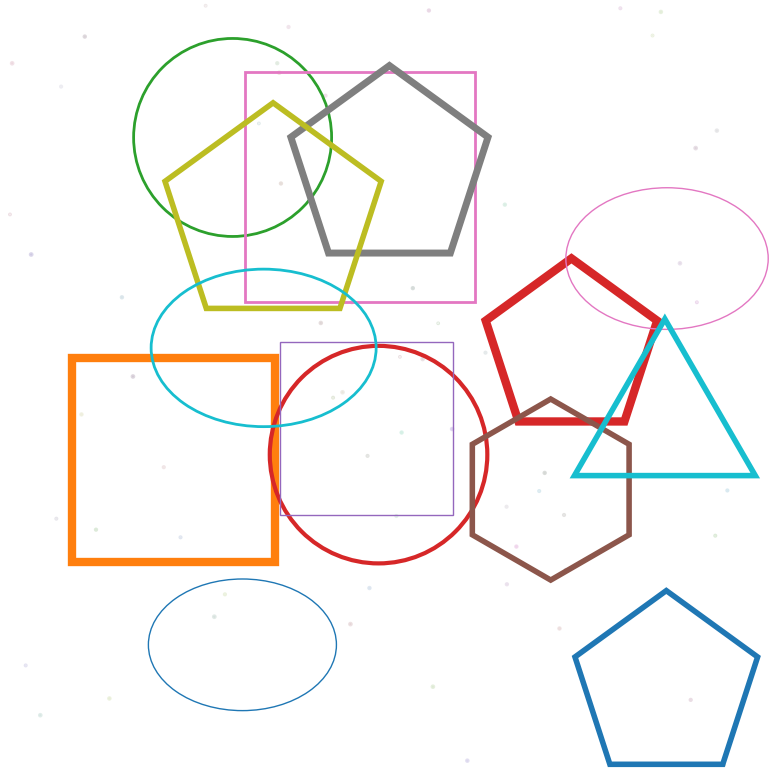[{"shape": "oval", "thickness": 0.5, "radius": 0.61, "center": [0.315, 0.163]}, {"shape": "pentagon", "thickness": 2, "radius": 0.62, "center": [0.865, 0.108]}, {"shape": "square", "thickness": 3, "radius": 0.66, "center": [0.225, 0.403]}, {"shape": "circle", "thickness": 1, "radius": 0.64, "center": [0.302, 0.821]}, {"shape": "circle", "thickness": 1.5, "radius": 0.71, "center": [0.492, 0.41]}, {"shape": "pentagon", "thickness": 3, "radius": 0.59, "center": [0.742, 0.547]}, {"shape": "square", "thickness": 0.5, "radius": 0.56, "center": [0.477, 0.444]}, {"shape": "hexagon", "thickness": 2, "radius": 0.59, "center": [0.715, 0.364]}, {"shape": "square", "thickness": 1, "radius": 0.75, "center": [0.467, 0.757]}, {"shape": "oval", "thickness": 0.5, "radius": 0.66, "center": [0.866, 0.664]}, {"shape": "pentagon", "thickness": 2.5, "radius": 0.67, "center": [0.506, 0.78]}, {"shape": "pentagon", "thickness": 2, "radius": 0.74, "center": [0.355, 0.719]}, {"shape": "triangle", "thickness": 2, "radius": 0.68, "center": [0.863, 0.45]}, {"shape": "oval", "thickness": 1, "radius": 0.73, "center": [0.342, 0.548]}]